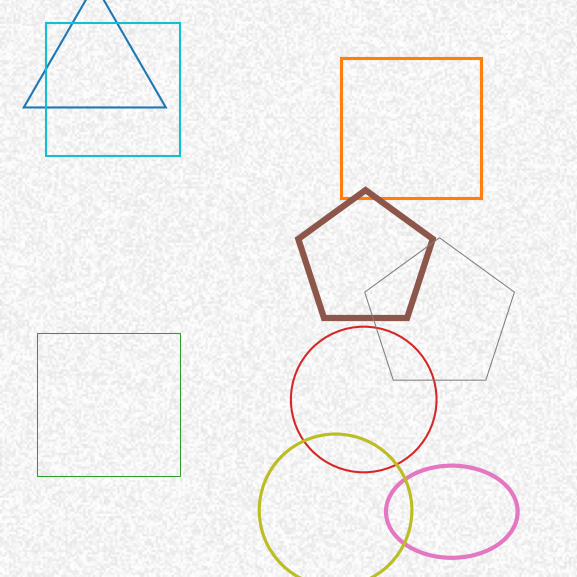[{"shape": "triangle", "thickness": 1, "radius": 0.71, "center": [0.164, 0.884]}, {"shape": "square", "thickness": 1.5, "radius": 0.61, "center": [0.711, 0.777]}, {"shape": "square", "thickness": 0.5, "radius": 0.62, "center": [0.187, 0.299]}, {"shape": "circle", "thickness": 1, "radius": 0.63, "center": [0.63, 0.307]}, {"shape": "pentagon", "thickness": 3, "radius": 0.61, "center": [0.633, 0.548]}, {"shape": "oval", "thickness": 2, "radius": 0.57, "center": [0.782, 0.113]}, {"shape": "pentagon", "thickness": 0.5, "radius": 0.68, "center": [0.761, 0.451]}, {"shape": "circle", "thickness": 1.5, "radius": 0.66, "center": [0.581, 0.115]}, {"shape": "square", "thickness": 1, "radius": 0.58, "center": [0.196, 0.845]}]